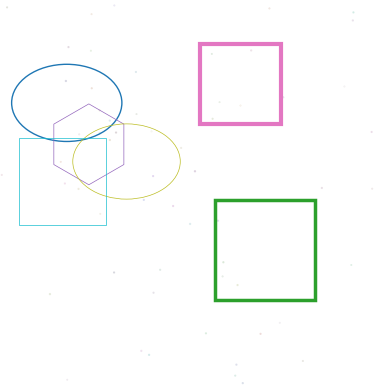[{"shape": "oval", "thickness": 1, "radius": 0.72, "center": [0.173, 0.733]}, {"shape": "square", "thickness": 2.5, "radius": 0.65, "center": [0.689, 0.35]}, {"shape": "hexagon", "thickness": 0.5, "radius": 0.53, "center": [0.231, 0.625]}, {"shape": "square", "thickness": 3, "radius": 0.52, "center": [0.625, 0.782]}, {"shape": "oval", "thickness": 0.5, "radius": 0.7, "center": [0.329, 0.581]}, {"shape": "square", "thickness": 0.5, "radius": 0.57, "center": [0.162, 0.529]}]